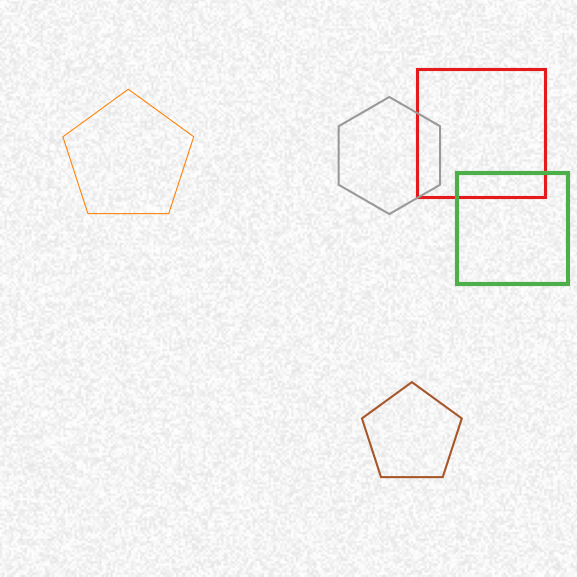[{"shape": "square", "thickness": 1.5, "radius": 0.55, "center": [0.833, 0.768]}, {"shape": "square", "thickness": 2, "radius": 0.48, "center": [0.887, 0.603]}, {"shape": "pentagon", "thickness": 0.5, "radius": 0.6, "center": [0.222, 0.726]}, {"shape": "pentagon", "thickness": 1, "radius": 0.45, "center": [0.713, 0.246]}, {"shape": "hexagon", "thickness": 1, "radius": 0.51, "center": [0.674, 0.73]}]